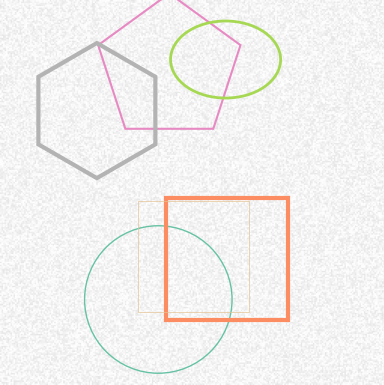[{"shape": "circle", "thickness": 1, "radius": 0.96, "center": [0.411, 0.222]}, {"shape": "square", "thickness": 3, "radius": 0.8, "center": [0.589, 0.327]}, {"shape": "pentagon", "thickness": 1.5, "radius": 0.97, "center": [0.44, 0.823]}, {"shape": "oval", "thickness": 2, "radius": 0.71, "center": [0.586, 0.845]}, {"shape": "square", "thickness": 0.5, "radius": 0.72, "center": [0.502, 0.334]}, {"shape": "hexagon", "thickness": 3, "radius": 0.88, "center": [0.252, 0.713]}]